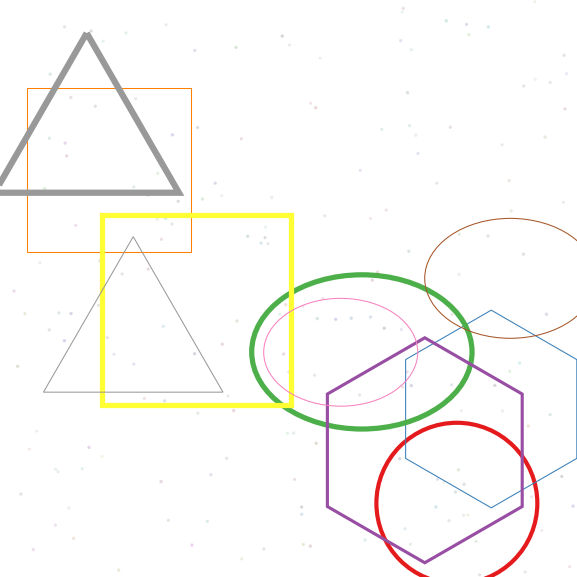[{"shape": "circle", "thickness": 2, "radius": 0.7, "center": [0.791, 0.128]}, {"shape": "hexagon", "thickness": 0.5, "radius": 0.86, "center": [0.851, 0.291]}, {"shape": "oval", "thickness": 2.5, "radius": 0.95, "center": [0.627, 0.39]}, {"shape": "hexagon", "thickness": 1.5, "radius": 0.97, "center": [0.736, 0.219]}, {"shape": "square", "thickness": 0.5, "radius": 0.71, "center": [0.189, 0.705]}, {"shape": "square", "thickness": 2.5, "radius": 0.82, "center": [0.34, 0.463]}, {"shape": "oval", "thickness": 0.5, "radius": 0.74, "center": [0.884, 0.517]}, {"shape": "oval", "thickness": 0.5, "radius": 0.67, "center": [0.59, 0.389]}, {"shape": "triangle", "thickness": 3, "radius": 0.92, "center": [0.15, 0.758]}, {"shape": "triangle", "thickness": 0.5, "radius": 0.9, "center": [0.231, 0.41]}]